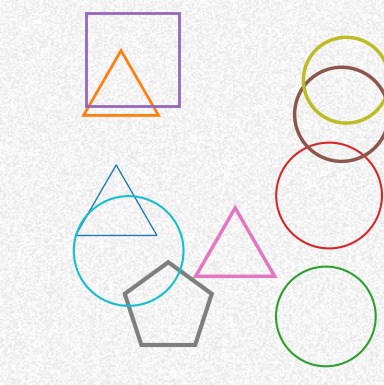[{"shape": "triangle", "thickness": 1, "radius": 0.61, "center": [0.302, 0.449]}, {"shape": "triangle", "thickness": 2, "radius": 0.56, "center": [0.314, 0.756]}, {"shape": "circle", "thickness": 1.5, "radius": 0.65, "center": [0.846, 0.178]}, {"shape": "circle", "thickness": 1.5, "radius": 0.69, "center": [0.855, 0.492]}, {"shape": "square", "thickness": 2, "radius": 0.6, "center": [0.345, 0.845]}, {"shape": "circle", "thickness": 2.5, "radius": 0.61, "center": [0.888, 0.703]}, {"shape": "triangle", "thickness": 2.5, "radius": 0.59, "center": [0.611, 0.342]}, {"shape": "pentagon", "thickness": 3, "radius": 0.59, "center": [0.437, 0.2]}, {"shape": "circle", "thickness": 2.5, "radius": 0.56, "center": [0.899, 0.792]}, {"shape": "circle", "thickness": 1.5, "radius": 0.71, "center": [0.334, 0.348]}]